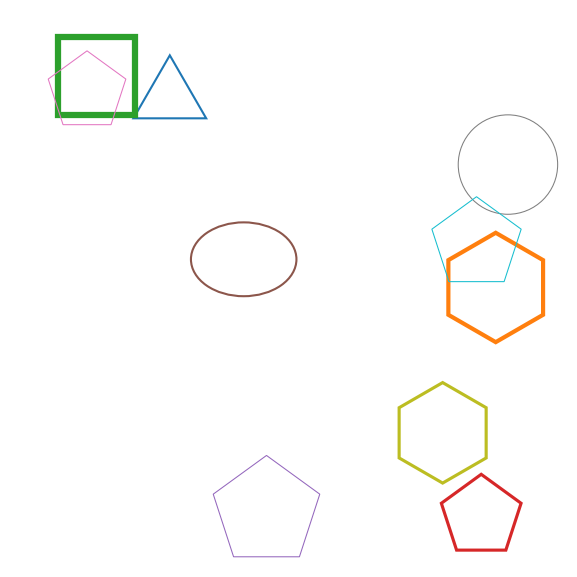[{"shape": "triangle", "thickness": 1, "radius": 0.36, "center": [0.294, 0.831]}, {"shape": "hexagon", "thickness": 2, "radius": 0.47, "center": [0.858, 0.501]}, {"shape": "square", "thickness": 3, "radius": 0.34, "center": [0.167, 0.867]}, {"shape": "pentagon", "thickness": 1.5, "radius": 0.36, "center": [0.833, 0.105]}, {"shape": "pentagon", "thickness": 0.5, "radius": 0.48, "center": [0.461, 0.113]}, {"shape": "oval", "thickness": 1, "radius": 0.46, "center": [0.422, 0.55]}, {"shape": "pentagon", "thickness": 0.5, "radius": 0.35, "center": [0.151, 0.84]}, {"shape": "circle", "thickness": 0.5, "radius": 0.43, "center": [0.88, 0.714]}, {"shape": "hexagon", "thickness": 1.5, "radius": 0.44, "center": [0.766, 0.25]}, {"shape": "pentagon", "thickness": 0.5, "radius": 0.41, "center": [0.825, 0.577]}]